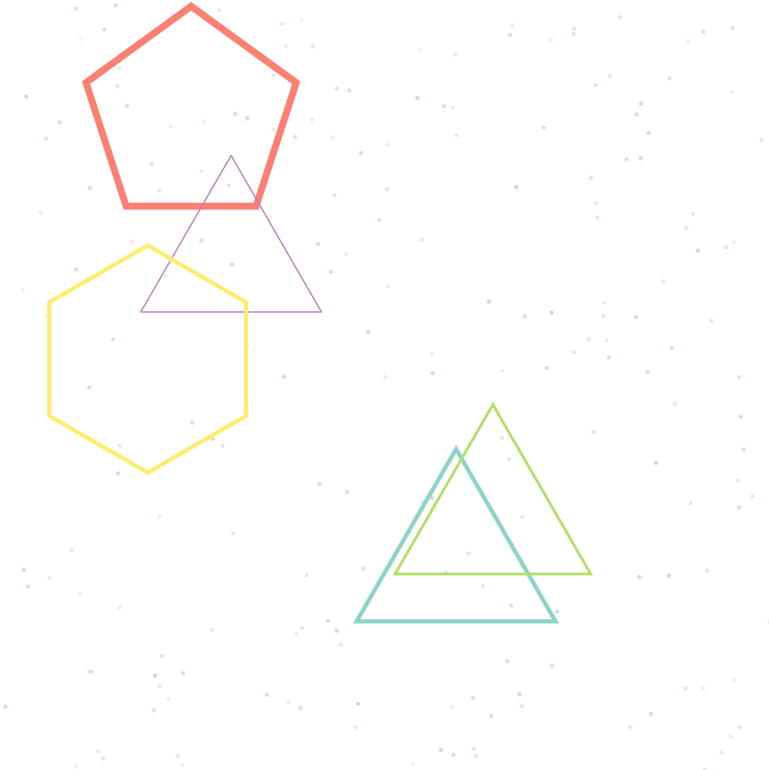[{"shape": "triangle", "thickness": 1.5, "radius": 0.75, "center": [0.592, 0.268]}, {"shape": "pentagon", "thickness": 2.5, "radius": 0.72, "center": [0.248, 0.848]}, {"shape": "triangle", "thickness": 1, "radius": 0.73, "center": [0.64, 0.328]}, {"shape": "triangle", "thickness": 0.5, "radius": 0.68, "center": [0.3, 0.663]}, {"shape": "hexagon", "thickness": 1.5, "radius": 0.74, "center": [0.192, 0.534]}]